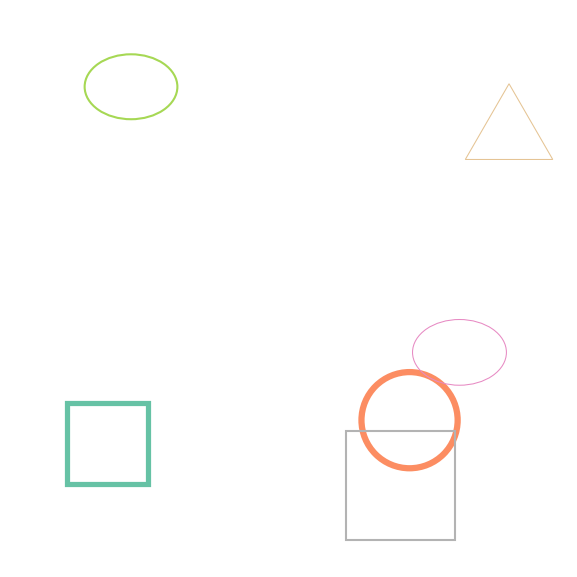[{"shape": "square", "thickness": 2.5, "radius": 0.35, "center": [0.187, 0.231]}, {"shape": "circle", "thickness": 3, "radius": 0.42, "center": [0.709, 0.272]}, {"shape": "oval", "thickness": 0.5, "radius": 0.41, "center": [0.796, 0.389]}, {"shape": "oval", "thickness": 1, "radius": 0.4, "center": [0.227, 0.849]}, {"shape": "triangle", "thickness": 0.5, "radius": 0.44, "center": [0.881, 0.767]}, {"shape": "square", "thickness": 1, "radius": 0.47, "center": [0.694, 0.159]}]